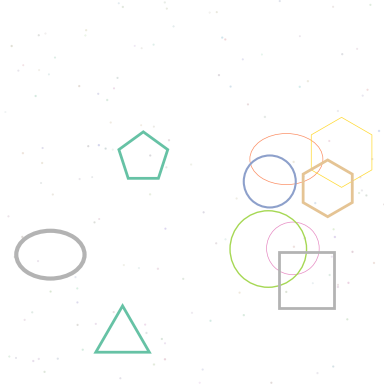[{"shape": "pentagon", "thickness": 2, "radius": 0.33, "center": [0.372, 0.591]}, {"shape": "triangle", "thickness": 2, "radius": 0.4, "center": [0.318, 0.125]}, {"shape": "oval", "thickness": 0.5, "radius": 0.47, "center": [0.744, 0.587]}, {"shape": "circle", "thickness": 1.5, "radius": 0.34, "center": [0.701, 0.529]}, {"shape": "circle", "thickness": 0.5, "radius": 0.34, "center": [0.761, 0.355]}, {"shape": "circle", "thickness": 1, "radius": 0.5, "center": [0.697, 0.353]}, {"shape": "hexagon", "thickness": 0.5, "radius": 0.45, "center": [0.887, 0.604]}, {"shape": "hexagon", "thickness": 2, "radius": 0.37, "center": [0.851, 0.511]}, {"shape": "square", "thickness": 2, "radius": 0.36, "center": [0.797, 0.272]}, {"shape": "oval", "thickness": 3, "radius": 0.44, "center": [0.131, 0.339]}]